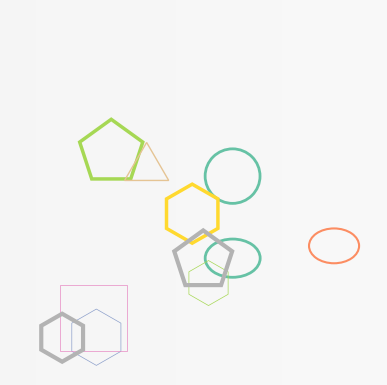[{"shape": "circle", "thickness": 2, "radius": 0.35, "center": [0.6, 0.543]}, {"shape": "oval", "thickness": 2, "radius": 0.35, "center": [0.6, 0.329]}, {"shape": "oval", "thickness": 1.5, "radius": 0.32, "center": [0.862, 0.361]}, {"shape": "hexagon", "thickness": 0.5, "radius": 0.37, "center": [0.249, 0.124]}, {"shape": "square", "thickness": 0.5, "radius": 0.43, "center": [0.241, 0.174]}, {"shape": "pentagon", "thickness": 2.5, "radius": 0.43, "center": [0.287, 0.604]}, {"shape": "hexagon", "thickness": 0.5, "radius": 0.29, "center": [0.538, 0.265]}, {"shape": "hexagon", "thickness": 2.5, "radius": 0.38, "center": [0.496, 0.445]}, {"shape": "triangle", "thickness": 1, "radius": 0.33, "center": [0.378, 0.564]}, {"shape": "pentagon", "thickness": 3, "radius": 0.39, "center": [0.524, 0.323]}, {"shape": "hexagon", "thickness": 3, "radius": 0.31, "center": [0.16, 0.123]}]